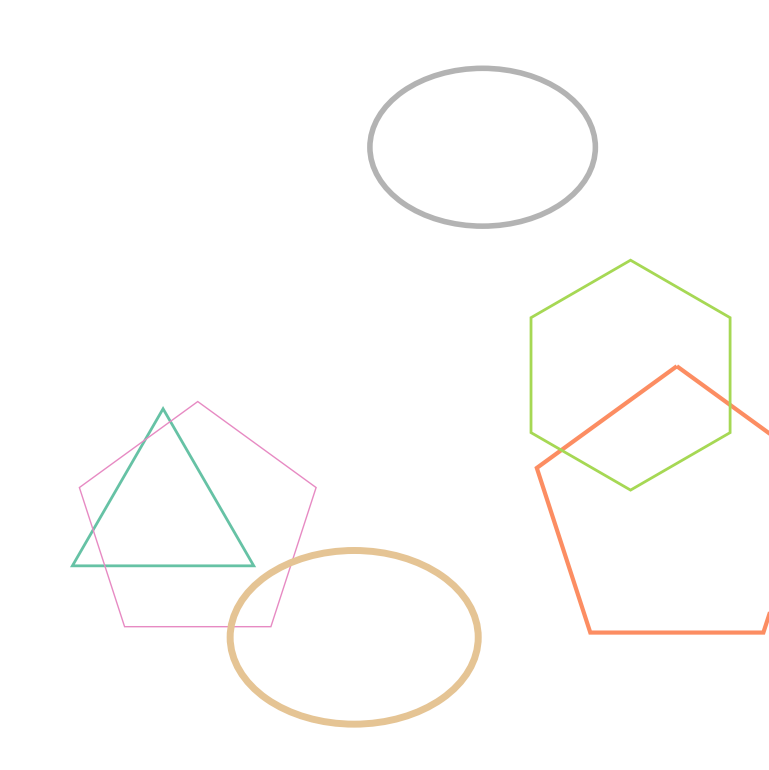[{"shape": "triangle", "thickness": 1, "radius": 0.68, "center": [0.212, 0.333]}, {"shape": "pentagon", "thickness": 1.5, "radius": 0.96, "center": [0.879, 0.333]}, {"shape": "pentagon", "thickness": 0.5, "radius": 0.81, "center": [0.257, 0.317]}, {"shape": "hexagon", "thickness": 1, "radius": 0.75, "center": [0.819, 0.513]}, {"shape": "oval", "thickness": 2.5, "radius": 0.81, "center": [0.46, 0.172]}, {"shape": "oval", "thickness": 2, "radius": 0.73, "center": [0.627, 0.809]}]